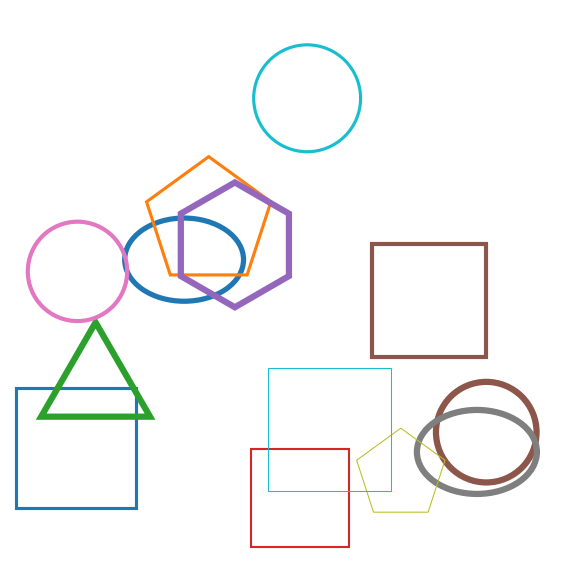[{"shape": "square", "thickness": 1.5, "radius": 0.52, "center": [0.131, 0.224]}, {"shape": "oval", "thickness": 2.5, "radius": 0.51, "center": [0.319, 0.55]}, {"shape": "pentagon", "thickness": 1.5, "radius": 0.57, "center": [0.361, 0.615]}, {"shape": "triangle", "thickness": 3, "radius": 0.54, "center": [0.166, 0.332]}, {"shape": "square", "thickness": 1, "radius": 0.43, "center": [0.52, 0.136]}, {"shape": "hexagon", "thickness": 3, "radius": 0.54, "center": [0.407, 0.575]}, {"shape": "square", "thickness": 2, "radius": 0.49, "center": [0.743, 0.479]}, {"shape": "circle", "thickness": 3, "radius": 0.44, "center": [0.842, 0.251]}, {"shape": "circle", "thickness": 2, "radius": 0.43, "center": [0.134, 0.529]}, {"shape": "oval", "thickness": 3, "radius": 0.52, "center": [0.826, 0.217]}, {"shape": "pentagon", "thickness": 0.5, "radius": 0.4, "center": [0.694, 0.177]}, {"shape": "square", "thickness": 0.5, "radius": 0.53, "center": [0.571, 0.255]}, {"shape": "circle", "thickness": 1.5, "radius": 0.46, "center": [0.532, 0.829]}]